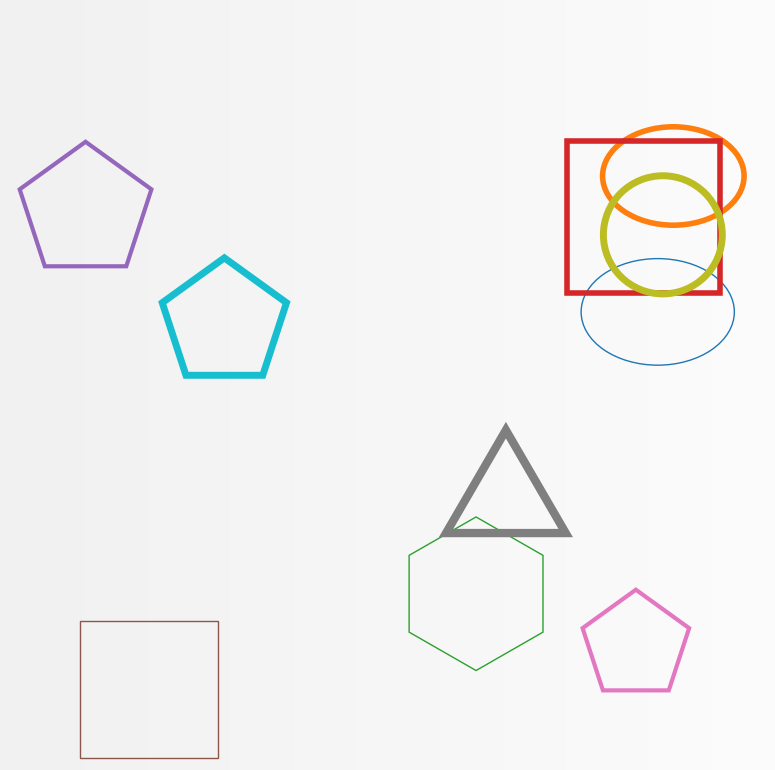[{"shape": "oval", "thickness": 0.5, "radius": 0.49, "center": [0.849, 0.595]}, {"shape": "oval", "thickness": 2, "radius": 0.46, "center": [0.869, 0.771]}, {"shape": "hexagon", "thickness": 0.5, "radius": 0.5, "center": [0.614, 0.229]}, {"shape": "square", "thickness": 2, "radius": 0.49, "center": [0.83, 0.718]}, {"shape": "pentagon", "thickness": 1.5, "radius": 0.45, "center": [0.11, 0.726]}, {"shape": "square", "thickness": 0.5, "radius": 0.45, "center": [0.192, 0.105]}, {"shape": "pentagon", "thickness": 1.5, "radius": 0.36, "center": [0.82, 0.162]}, {"shape": "triangle", "thickness": 3, "radius": 0.45, "center": [0.653, 0.352]}, {"shape": "circle", "thickness": 2.5, "radius": 0.38, "center": [0.855, 0.695]}, {"shape": "pentagon", "thickness": 2.5, "radius": 0.42, "center": [0.289, 0.581]}]